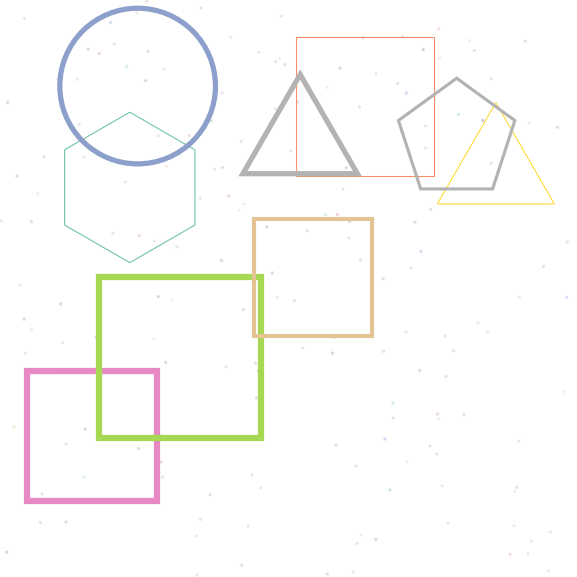[{"shape": "hexagon", "thickness": 0.5, "radius": 0.65, "center": [0.225, 0.675]}, {"shape": "square", "thickness": 0.5, "radius": 0.6, "center": [0.632, 0.815]}, {"shape": "circle", "thickness": 2.5, "radius": 0.67, "center": [0.238, 0.85]}, {"shape": "square", "thickness": 3, "radius": 0.56, "center": [0.16, 0.244]}, {"shape": "square", "thickness": 3, "radius": 0.7, "center": [0.312, 0.38]}, {"shape": "triangle", "thickness": 0.5, "radius": 0.58, "center": [0.859, 0.704]}, {"shape": "square", "thickness": 2, "radius": 0.51, "center": [0.542, 0.519]}, {"shape": "triangle", "thickness": 2.5, "radius": 0.57, "center": [0.52, 0.756]}, {"shape": "pentagon", "thickness": 1.5, "radius": 0.53, "center": [0.791, 0.758]}]